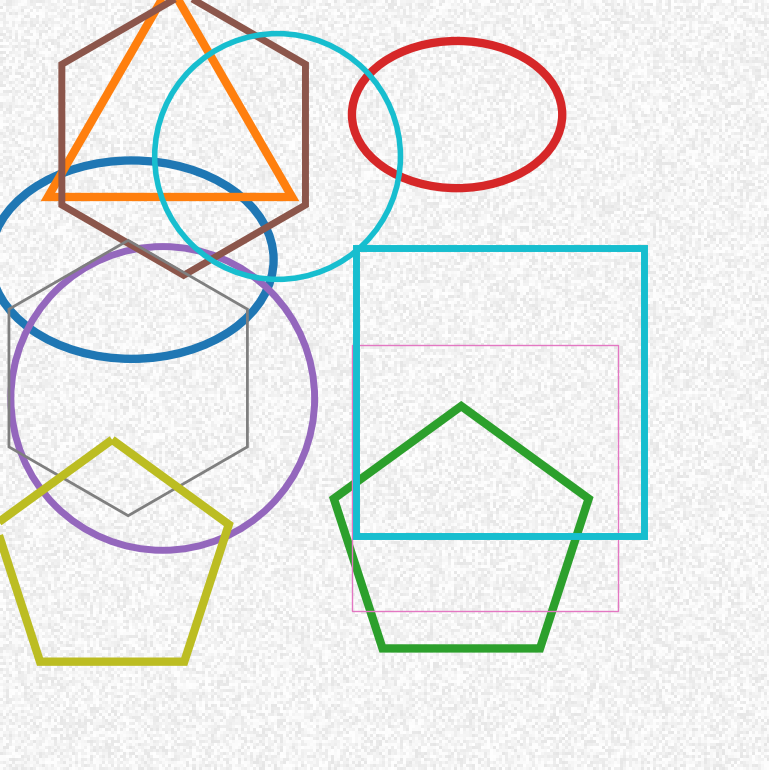[{"shape": "oval", "thickness": 3, "radius": 0.92, "center": [0.171, 0.663]}, {"shape": "triangle", "thickness": 3, "radius": 0.92, "center": [0.221, 0.836]}, {"shape": "pentagon", "thickness": 3, "radius": 0.87, "center": [0.599, 0.299]}, {"shape": "oval", "thickness": 3, "radius": 0.68, "center": [0.594, 0.851]}, {"shape": "circle", "thickness": 2.5, "radius": 0.99, "center": [0.211, 0.483]}, {"shape": "hexagon", "thickness": 2.5, "radius": 0.91, "center": [0.239, 0.825]}, {"shape": "square", "thickness": 0.5, "radius": 0.86, "center": [0.63, 0.379]}, {"shape": "hexagon", "thickness": 1, "radius": 0.89, "center": [0.166, 0.509]}, {"shape": "pentagon", "thickness": 3, "radius": 0.8, "center": [0.146, 0.27]}, {"shape": "square", "thickness": 2.5, "radius": 0.94, "center": [0.65, 0.491]}, {"shape": "circle", "thickness": 2, "radius": 0.8, "center": [0.36, 0.797]}]